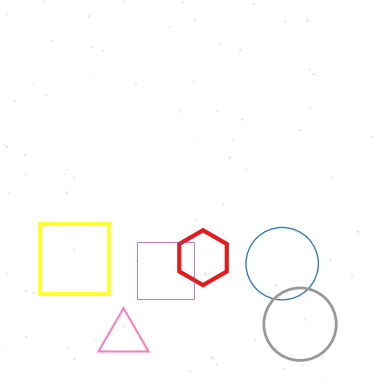[{"shape": "hexagon", "thickness": 3, "radius": 0.36, "center": [0.527, 0.331]}, {"shape": "circle", "thickness": 1, "radius": 0.47, "center": [0.733, 0.315]}, {"shape": "square", "thickness": 0.5, "radius": 0.37, "center": [0.43, 0.297]}, {"shape": "square", "thickness": 3, "radius": 0.45, "center": [0.194, 0.327]}, {"shape": "triangle", "thickness": 1.5, "radius": 0.38, "center": [0.321, 0.125]}, {"shape": "circle", "thickness": 2, "radius": 0.47, "center": [0.779, 0.158]}]